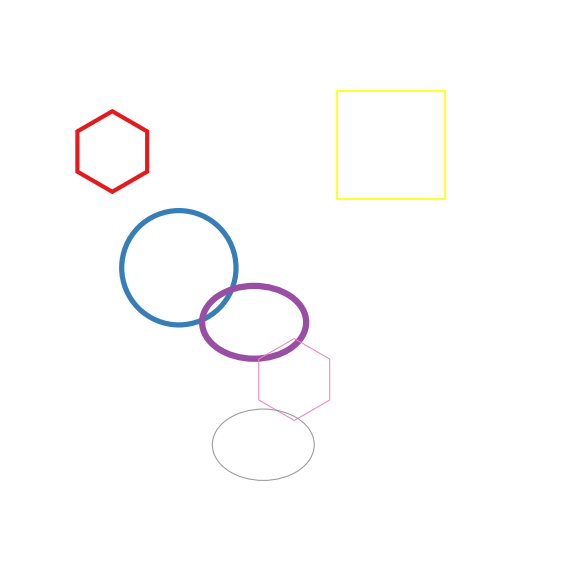[{"shape": "hexagon", "thickness": 2, "radius": 0.35, "center": [0.194, 0.737]}, {"shape": "circle", "thickness": 2.5, "radius": 0.49, "center": [0.31, 0.535]}, {"shape": "oval", "thickness": 3, "radius": 0.45, "center": [0.44, 0.441]}, {"shape": "square", "thickness": 1, "radius": 0.47, "center": [0.677, 0.748]}, {"shape": "hexagon", "thickness": 0.5, "radius": 0.35, "center": [0.509, 0.342]}, {"shape": "oval", "thickness": 0.5, "radius": 0.44, "center": [0.456, 0.229]}]